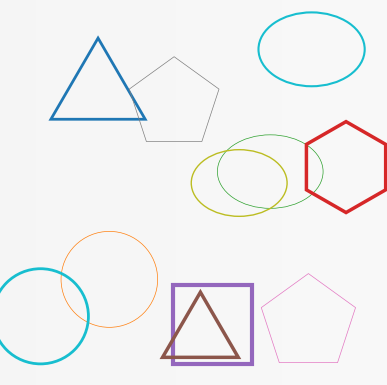[{"shape": "triangle", "thickness": 2, "radius": 0.7, "center": [0.253, 0.761]}, {"shape": "circle", "thickness": 0.5, "radius": 0.62, "center": [0.282, 0.274]}, {"shape": "oval", "thickness": 0.5, "radius": 0.68, "center": [0.697, 0.554]}, {"shape": "hexagon", "thickness": 2.5, "radius": 0.59, "center": [0.893, 0.566]}, {"shape": "square", "thickness": 3, "radius": 0.51, "center": [0.548, 0.158]}, {"shape": "triangle", "thickness": 2.5, "radius": 0.56, "center": [0.517, 0.128]}, {"shape": "pentagon", "thickness": 0.5, "radius": 0.64, "center": [0.796, 0.162]}, {"shape": "pentagon", "thickness": 0.5, "radius": 0.61, "center": [0.449, 0.731]}, {"shape": "oval", "thickness": 1, "radius": 0.62, "center": [0.617, 0.525]}, {"shape": "oval", "thickness": 1.5, "radius": 0.69, "center": [0.804, 0.872]}, {"shape": "circle", "thickness": 2, "radius": 0.62, "center": [0.105, 0.178]}]